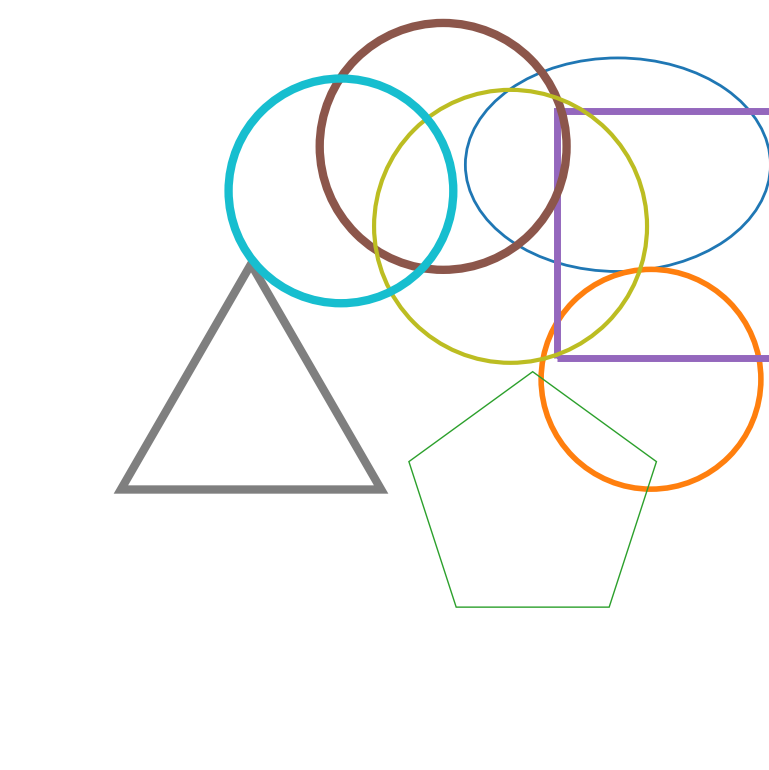[{"shape": "oval", "thickness": 1, "radius": 0.99, "center": [0.802, 0.786]}, {"shape": "circle", "thickness": 2, "radius": 0.71, "center": [0.845, 0.507]}, {"shape": "pentagon", "thickness": 0.5, "radius": 0.85, "center": [0.692, 0.348]}, {"shape": "square", "thickness": 2.5, "radius": 0.8, "center": [0.884, 0.695]}, {"shape": "circle", "thickness": 3, "radius": 0.8, "center": [0.576, 0.81]}, {"shape": "triangle", "thickness": 3, "radius": 0.98, "center": [0.326, 0.462]}, {"shape": "circle", "thickness": 1.5, "radius": 0.89, "center": [0.663, 0.706]}, {"shape": "circle", "thickness": 3, "radius": 0.73, "center": [0.443, 0.752]}]